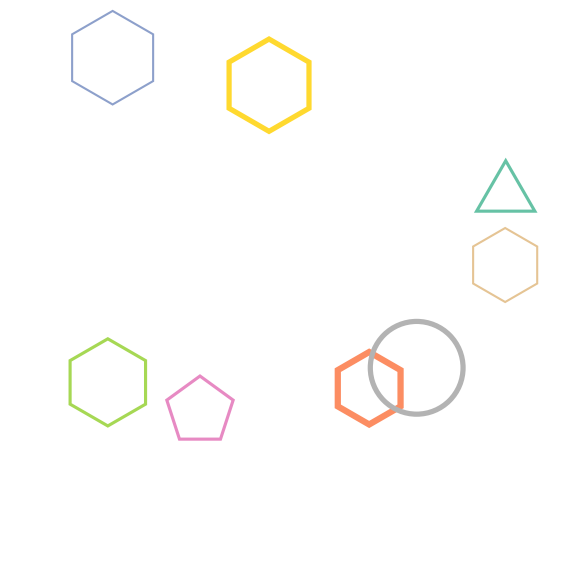[{"shape": "triangle", "thickness": 1.5, "radius": 0.29, "center": [0.876, 0.663]}, {"shape": "hexagon", "thickness": 3, "radius": 0.31, "center": [0.639, 0.327]}, {"shape": "hexagon", "thickness": 1, "radius": 0.4, "center": [0.195, 0.899]}, {"shape": "pentagon", "thickness": 1.5, "radius": 0.3, "center": [0.346, 0.288]}, {"shape": "hexagon", "thickness": 1.5, "radius": 0.38, "center": [0.187, 0.337]}, {"shape": "hexagon", "thickness": 2.5, "radius": 0.4, "center": [0.466, 0.852]}, {"shape": "hexagon", "thickness": 1, "radius": 0.32, "center": [0.875, 0.54]}, {"shape": "circle", "thickness": 2.5, "radius": 0.4, "center": [0.722, 0.362]}]